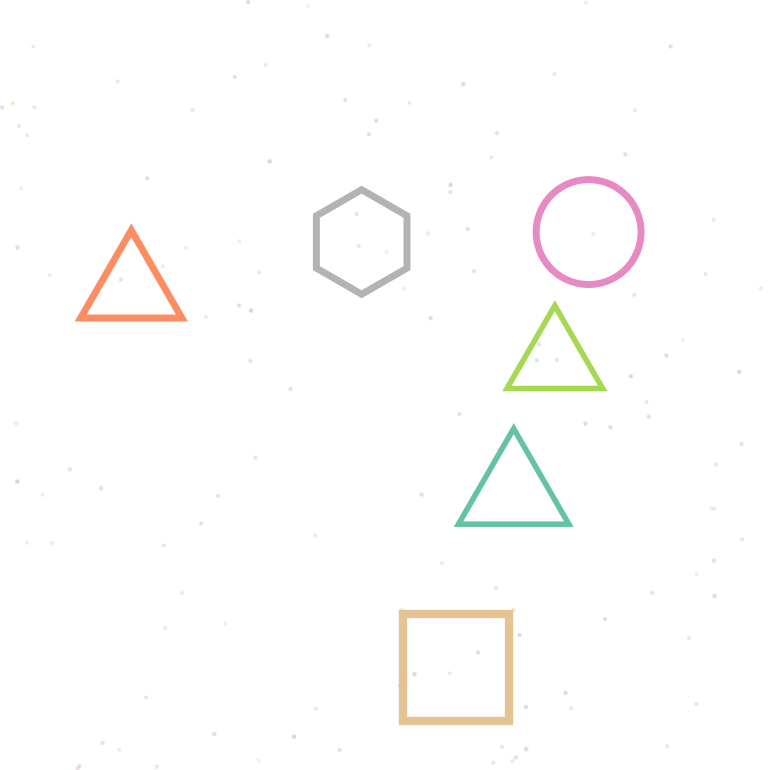[{"shape": "triangle", "thickness": 2, "radius": 0.41, "center": [0.667, 0.361]}, {"shape": "triangle", "thickness": 2.5, "radius": 0.38, "center": [0.171, 0.625]}, {"shape": "circle", "thickness": 2.5, "radius": 0.34, "center": [0.764, 0.699]}, {"shape": "triangle", "thickness": 2, "radius": 0.36, "center": [0.721, 0.531]}, {"shape": "square", "thickness": 3, "radius": 0.35, "center": [0.592, 0.133]}, {"shape": "hexagon", "thickness": 2.5, "radius": 0.34, "center": [0.47, 0.686]}]